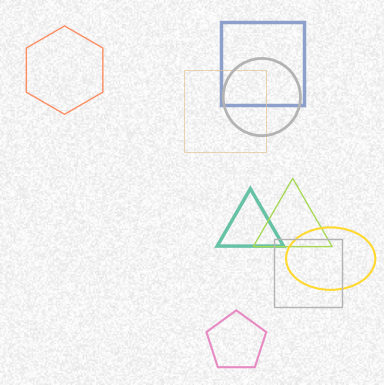[{"shape": "triangle", "thickness": 2.5, "radius": 0.5, "center": [0.65, 0.411]}, {"shape": "hexagon", "thickness": 1, "radius": 0.57, "center": [0.168, 0.818]}, {"shape": "square", "thickness": 2.5, "radius": 0.54, "center": [0.682, 0.834]}, {"shape": "pentagon", "thickness": 1.5, "radius": 0.41, "center": [0.614, 0.112]}, {"shape": "triangle", "thickness": 1, "radius": 0.59, "center": [0.76, 0.419]}, {"shape": "oval", "thickness": 1.5, "radius": 0.58, "center": [0.859, 0.328]}, {"shape": "square", "thickness": 0.5, "radius": 0.53, "center": [0.584, 0.712]}, {"shape": "circle", "thickness": 2, "radius": 0.5, "center": [0.68, 0.748]}, {"shape": "square", "thickness": 1, "radius": 0.44, "center": [0.8, 0.291]}]